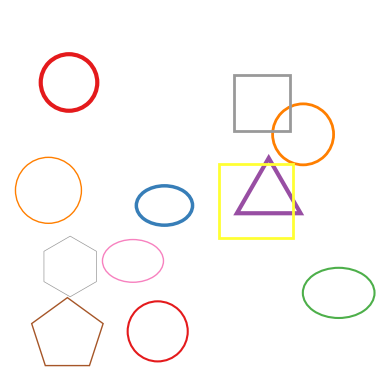[{"shape": "circle", "thickness": 3, "radius": 0.37, "center": [0.179, 0.786]}, {"shape": "circle", "thickness": 1.5, "radius": 0.39, "center": [0.41, 0.139]}, {"shape": "oval", "thickness": 2.5, "radius": 0.37, "center": [0.427, 0.466]}, {"shape": "oval", "thickness": 1.5, "radius": 0.47, "center": [0.88, 0.239]}, {"shape": "triangle", "thickness": 3, "radius": 0.48, "center": [0.698, 0.494]}, {"shape": "circle", "thickness": 1, "radius": 0.43, "center": [0.126, 0.506]}, {"shape": "circle", "thickness": 2, "radius": 0.4, "center": [0.787, 0.651]}, {"shape": "square", "thickness": 2, "radius": 0.48, "center": [0.664, 0.477]}, {"shape": "pentagon", "thickness": 1, "radius": 0.49, "center": [0.175, 0.129]}, {"shape": "oval", "thickness": 1, "radius": 0.4, "center": [0.345, 0.322]}, {"shape": "square", "thickness": 2, "radius": 0.36, "center": [0.681, 0.732]}, {"shape": "hexagon", "thickness": 0.5, "radius": 0.39, "center": [0.182, 0.308]}]